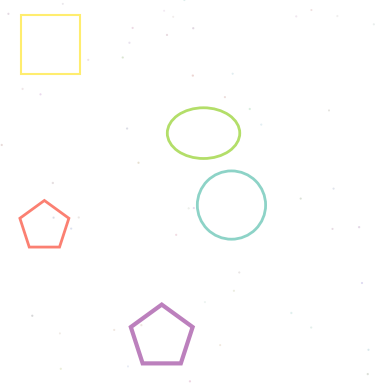[{"shape": "circle", "thickness": 2, "radius": 0.44, "center": [0.601, 0.467]}, {"shape": "pentagon", "thickness": 2, "radius": 0.33, "center": [0.115, 0.412]}, {"shape": "oval", "thickness": 2, "radius": 0.47, "center": [0.529, 0.654]}, {"shape": "pentagon", "thickness": 3, "radius": 0.42, "center": [0.42, 0.124]}, {"shape": "square", "thickness": 1.5, "radius": 0.38, "center": [0.131, 0.885]}]